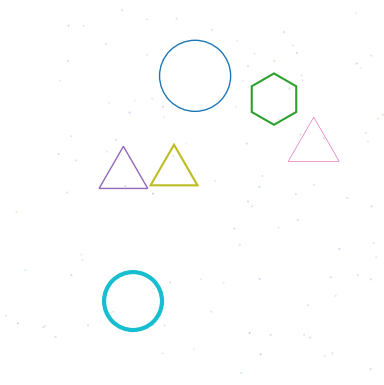[{"shape": "circle", "thickness": 1, "radius": 0.46, "center": [0.507, 0.803]}, {"shape": "hexagon", "thickness": 1.5, "radius": 0.33, "center": [0.712, 0.743]}, {"shape": "triangle", "thickness": 1, "radius": 0.36, "center": [0.321, 0.547]}, {"shape": "triangle", "thickness": 0.5, "radius": 0.38, "center": [0.815, 0.619]}, {"shape": "triangle", "thickness": 1.5, "radius": 0.35, "center": [0.452, 0.554]}, {"shape": "circle", "thickness": 3, "radius": 0.38, "center": [0.346, 0.218]}]